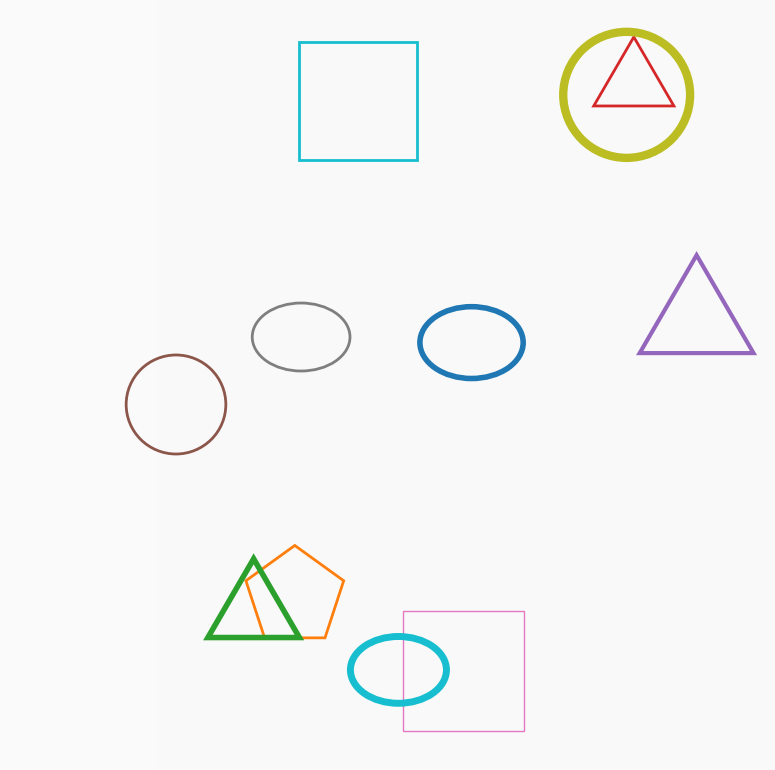[{"shape": "oval", "thickness": 2, "radius": 0.33, "center": [0.608, 0.555]}, {"shape": "pentagon", "thickness": 1, "radius": 0.33, "center": [0.38, 0.225]}, {"shape": "triangle", "thickness": 2, "radius": 0.34, "center": [0.327, 0.206]}, {"shape": "triangle", "thickness": 1, "radius": 0.3, "center": [0.818, 0.892]}, {"shape": "triangle", "thickness": 1.5, "radius": 0.42, "center": [0.899, 0.584]}, {"shape": "circle", "thickness": 1, "radius": 0.32, "center": [0.227, 0.475]}, {"shape": "square", "thickness": 0.5, "radius": 0.39, "center": [0.598, 0.129]}, {"shape": "oval", "thickness": 1, "radius": 0.32, "center": [0.389, 0.562]}, {"shape": "circle", "thickness": 3, "radius": 0.41, "center": [0.809, 0.877]}, {"shape": "oval", "thickness": 2.5, "radius": 0.31, "center": [0.514, 0.13]}, {"shape": "square", "thickness": 1, "radius": 0.38, "center": [0.462, 0.869]}]